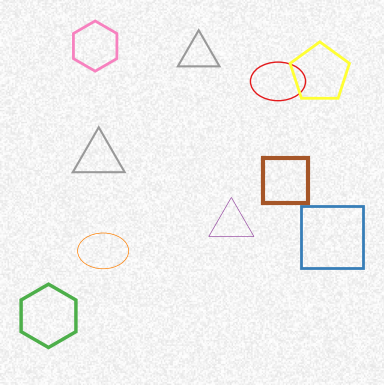[{"shape": "oval", "thickness": 1, "radius": 0.36, "center": [0.722, 0.789]}, {"shape": "square", "thickness": 2, "radius": 0.41, "center": [0.862, 0.384]}, {"shape": "hexagon", "thickness": 2.5, "radius": 0.41, "center": [0.126, 0.18]}, {"shape": "triangle", "thickness": 0.5, "radius": 0.34, "center": [0.601, 0.419]}, {"shape": "oval", "thickness": 0.5, "radius": 0.33, "center": [0.268, 0.348]}, {"shape": "pentagon", "thickness": 2, "radius": 0.41, "center": [0.831, 0.81]}, {"shape": "square", "thickness": 3, "radius": 0.29, "center": [0.74, 0.531]}, {"shape": "hexagon", "thickness": 2, "radius": 0.33, "center": [0.247, 0.88]}, {"shape": "triangle", "thickness": 1.5, "radius": 0.39, "center": [0.256, 0.592]}, {"shape": "triangle", "thickness": 1.5, "radius": 0.31, "center": [0.516, 0.859]}]